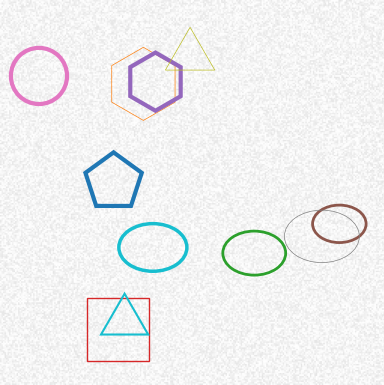[{"shape": "pentagon", "thickness": 3, "radius": 0.38, "center": [0.295, 0.527]}, {"shape": "hexagon", "thickness": 0.5, "radius": 0.47, "center": [0.372, 0.782]}, {"shape": "oval", "thickness": 2, "radius": 0.41, "center": [0.66, 0.343]}, {"shape": "square", "thickness": 1, "radius": 0.41, "center": [0.307, 0.145]}, {"shape": "hexagon", "thickness": 3, "radius": 0.38, "center": [0.404, 0.788]}, {"shape": "oval", "thickness": 2, "radius": 0.35, "center": [0.881, 0.419]}, {"shape": "circle", "thickness": 3, "radius": 0.36, "center": [0.101, 0.803]}, {"shape": "oval", "thickness": 0.5, "radius": 0.49, "center": [0.836, 0.386]}, {"shape": "triangle", "thickness": 0.5, "radius": 0.37, "center": [0.494, 0.855]}, {"shape": "oval", "thickness": 2.5, "radius": 0.44, "center": [0.397, 0.357]}, {"shape": "triangle", "thickness": 1.5, "radius": 0.35, "center": [0.324, 0.166]}]